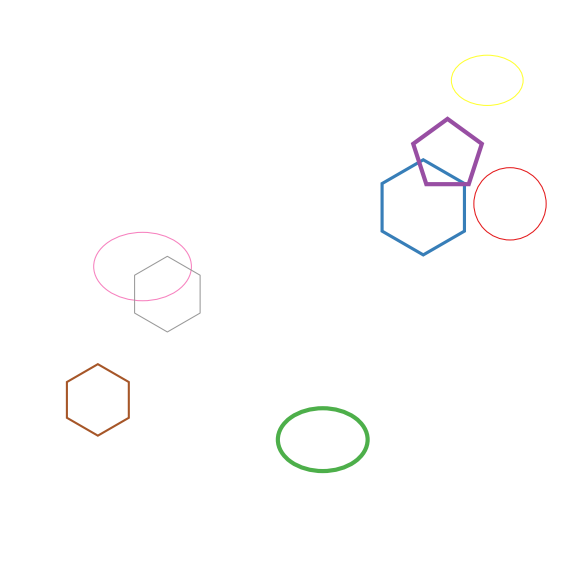[{"shape": "circle", "thickness": 0.5, "radius": 0.31, "center": [0.883, 0.646]}, {"shape": "hexagon", "thickness": 1.5, "radius": 0.41, "center": [0.733, 0.64]}, {"shape": "oval", "thickness": 2, "radius": 0.39, "center": [0.559, 0.238]}, {"shape": "pentagon", "thickness": 2, "radius": 0.31, "center": [0.775, 0.731]}, {"shape": "oval", "thickness": 0.5, "radius": 0.31, "center": [0.844, 0.86]}, {"shape": "hexagon", "thickness": 1, "radius": 0.31, "center": [0.169, 0.307]}, {"shape": "oval", "thickness": 0.5, "radius": 0.42, "center": [0.247, 0.538]}, {"shape": "hexagon", "thickness": 0.5, "radius": 0.33, "center": [0.29, 0.49]}]